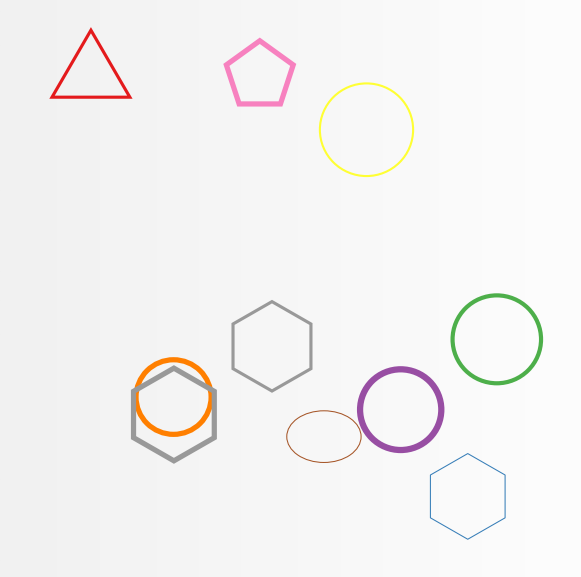[{"shape": "triangle", "thickness": 1.5, "radius": 0.39, "center": [0.156, 0.869]}, {"shape": "hexagon", "thickness": 0.5, "radius": 0.37, "center": [0.805, 0.14]}, {"shape": "circle", "thickness": 2, "radius": 0.38, "center": [0.855, 0.412]}, {"shape": "circle", "thickness": 3, "radius": 0.35, "center": [0.689, 0.29]}, {"shape": "circle", "thickness": 2.5, "radius": 0.32, "center": [0.299, 0.312]}, {"shape": "circle", "thickness": 1, "radius": 0.4, "center": [0.631, 0.774]}, {"shape": "oval", "thickness": 0.5, "radius": 0.32, "center": [0.557, 0.243]}, {"shape": "pentagon", "thickness": 2.5, "radius": 0.3, "center": [0.447, 0.868]}, {"shape": "hexagon", "thickness": 1.5, "radius": 0.39, "center": [0.468, 0.399]}, {"shape": "hexagon", "thickness": 2.5, "radius": 0.4, "center": [0.299, 0.281]}]